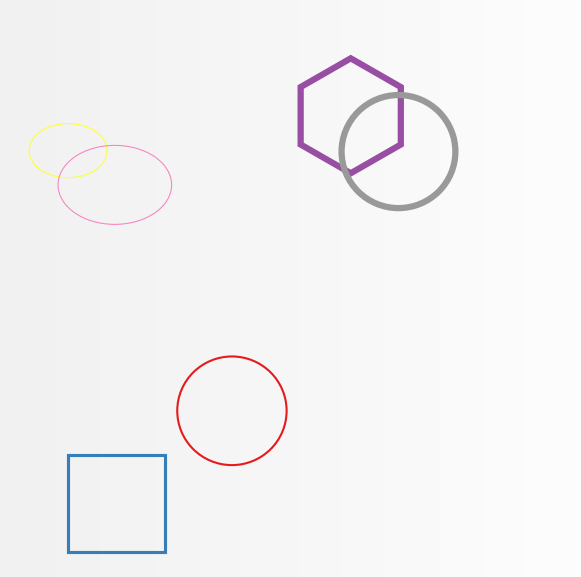[{"shape": "circle", "thickness": 1, "radius": 0.47, "center": [0.399, 0.288]}, {"shape": "square", "thickness": 1.5, "radius": 0.42, "center": [0.2, 0.128]}, {"shape": "hexagon", "thickness": 3, "radius": 0.5, "center": [0.603, 0.799]}, {"shape": "oval", "thickness": 0.5, "radius": 0.34, "center": [0.117, 0.738]}, {"shape": "oval", "thickness": 0.5, "radius": 0.49, "center": [0.198, 0.679]}, {"shape": "circle", "thickness": 3, "radius": 0.49, "center": [0.686, 0.737]}]